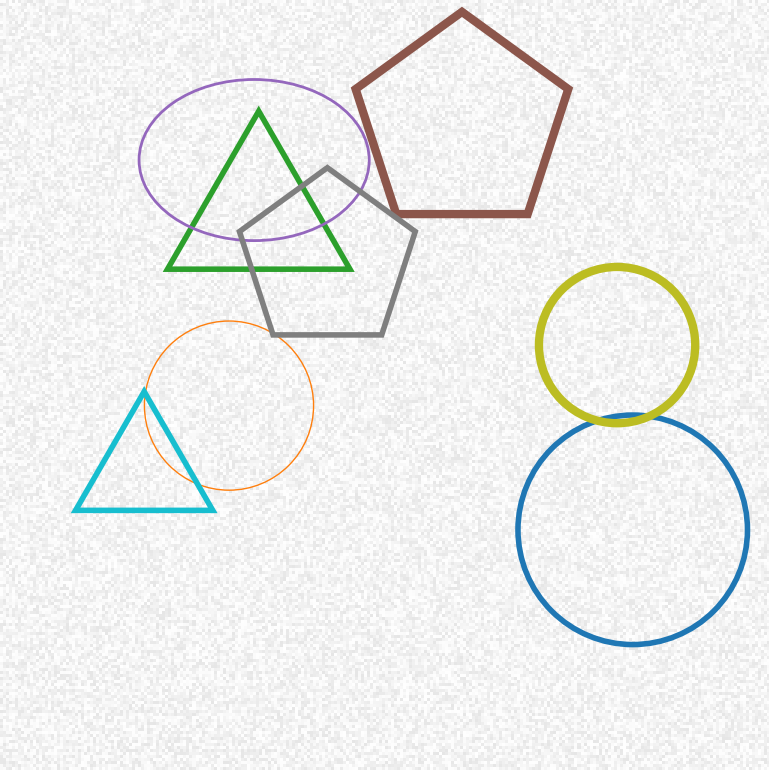[{"shape": "circle", "thickness": 2, "radius": 0.75, "center": [0.822, 0.312]}, {"shape": "circle", "thickness": 0.5, "radius": 0.55, "center": [0.297, 0.473]}, {"shape": "triangle", "thickness": 2, "radius": 0.68, "center": [0.336, 0.719]}, {"shape": "oval", "thickness": 1, "radius": 0.75, "center": [0.33, 0.792]}, {"shape": "pentagon", "thickness": 3, "radius": 0.73, "center": [0.6, 0.839]}, {"shape": "pentagon", "thickness": 2, "radius": 0.6, "center": [0.425, 0.662]}, {"shape": "circle", "thickness": 3, "radius": 0.51, "center": [0.801, 0.552]}, {"shape": "triangle", "thickness": 2, "radius": 0.51, "center": [0.187, 0.389]}]